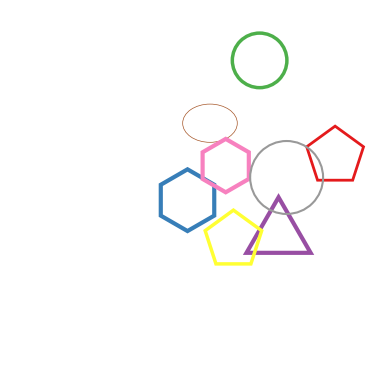[{"shape": "pentagon", "thickness": 2, "radius": 0.39, "center": [0.87, 0.595]}, {"shape": "hexagon", "thickness": 3, "radius": 0.4, "center": [0.487, 0.48]}, {"shape": "circle", "thickness": 2.5, "radius": 0.35, "center": [0.674, 0.843]}, {"shape": "triangle", "thickness": 3, "radius": 0.48, "center": [0.724, 0.391]}, {"shape": "pentagon", "thickness": 2.5, "radius": 0.39, "center": [0.606, 0.377]}, {"shape": "oval", "thickness": 0.5, "radius": 0.35, "center": [0.545, 0.68]}, {"shape": "hexagon", "thickness": 3, "radius": 0.35, "center": [0.586, 0.57]}, {"shape": "circle", "thickness": 1.5, "radius": 0.47, "center": [0.744, 0.539]}]